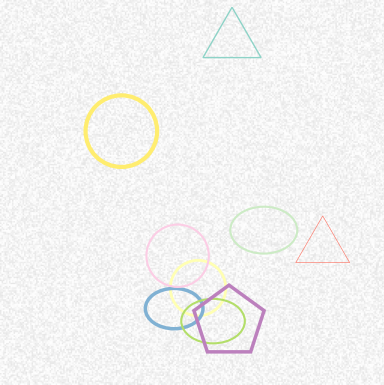[{"shape": "triangle", "thickness": 1, "radius": 0.44, "center": [0.603, 0.894]}, {"shape": "circle", "thickness": 2, "radius": 0.36, "center": [0.514, 0.252]}, {"shape": "triangle", "thickness": 0.5, "radius": 0.4, "center": [0.838, 0.358]}, {"shape": "oval", "thickness": 2.5, "radius": 0.37, "center": [0.452, 0.199]}, {"shape": "oval", "thickness": 1.5, "radius": 0.41, "center": [0.553, 0.166]}, {"shape": "circle", "thickness": 1.5, "radius": 0.41, "center": [0.461, 0.336]}, {"shape": "pentagon", "thickness": 2.5, "radius": 0.48, "center": [0.595, 0.164]}, {"shape": "oval", "thickness": 1.5, "radius": 0.43, "center": [0.685, 0.402]}, {"shape": "circle", "thickness": 3, "radius": 0.46, "center": [0.315, 0.659]}]